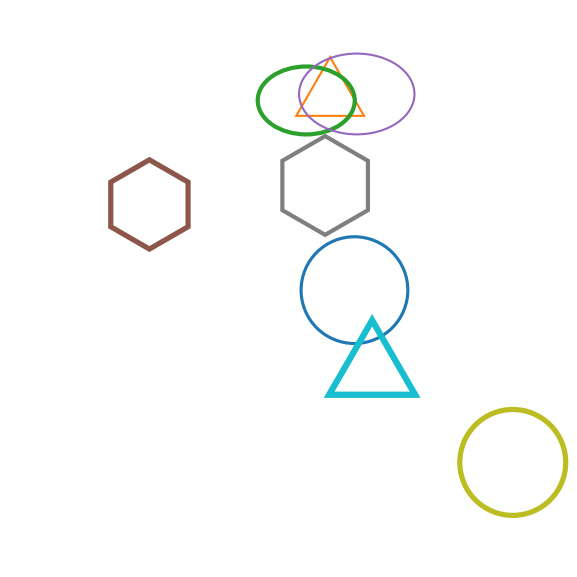[{"shape": "circle", "thickness": 1.5, "radius": 0.46, "center": [0.614, 0.497]}, {"shape": "triangle", "thickness": 1, "radius": 0.34, "center": [0.572, 0.832]}, {"shape": "oval", "thickness": 2, "radius": 0.42, "center": [0.53, 0.825]}, {"shape": "oval", "thickness": 1, "radius": 0.5, "center": [0.618, 0.836]}, {"shape": "hexagon", "thickness": 2.5, "radius": 0.39, "center": [0.259, 0.645]}, {"shape": "hexagon", "thickness": 2, "radius": 0.43, "center": [0.563, 0.678]}, {"shape": "circle", "thickness": 2.5, "radius": 0.46, "center": [0.888, 0.198]}, {"shape": "triangle", "thickness": 3, "radius": 0.43, "center": [0.644, 0.359]}]